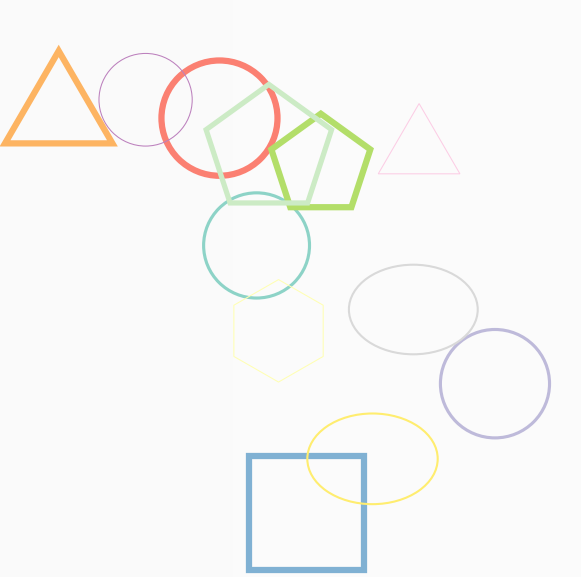[{"shape": "circle", "thickness": 1.5, "radius": 0.46, "center": [0.441, 0.574]}, {"shape": "hexagon", "thickness": 0.5, "radius": 0.44, "center": [0.479, 0.426]}, {"shape": "circle", "thickness": 1.5, "radius": 0.47, "center": [0.852, 0.335]}, {"shape": "circle", "thickness": 3, "radius": 0.5, "center": [0.378, 0.795]}, {"shape": "square", "thickness": 3, "radius": 0.5, "center": [0.527, 0.11]}, {"shape": "triangle", "thickness": 3, "radius": 0.53, "center": [0.101, 0.804]}, {"shape": "pentagon", "thickness": 3, "radius": 0.45, "center": [0.552, 0.713]}, {"shape": "triangle", "thickness": 0.5, "radius": 0.41, "center": [0.721, 0.739]}, {"shape": "oval", "thickness": 1, "radius": 0.55, "center": [0.711, 0.463]}, {"shape": "circle", "thickness": 0.5, "radius": 0.4, "center": [0.25, 0.826]}, {"shape": "pentagon", "thickness": 2.5, "radius": 0.57, "center": [0.463, 0.74]}, {"shape": "oval", "thickness": 1, "radius": 0.56, "center": [0.641, 0.205]}]